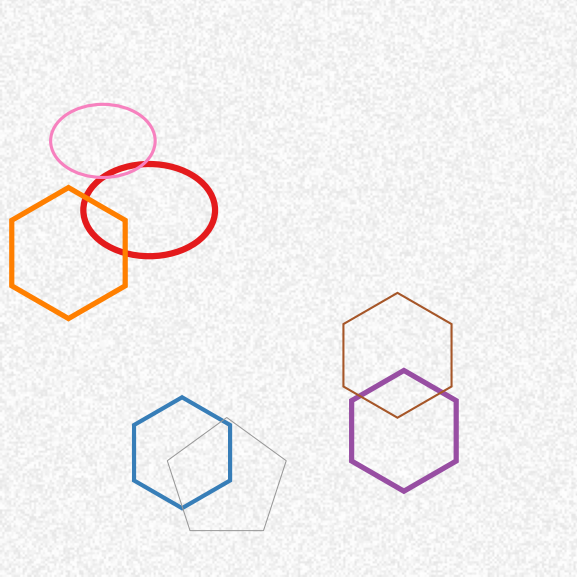[{"shape": "oval", "thickness": 3, "radius": 0.57, "center": [0.258, 0.635]}, {"shape": "hexagon", "thickness": 2, "radius": 0.48, "center": [0.315, 0.215]}, {"shape": "hexagon", "thickness": 2.5, "radius": 0.52, "center": [0.699, 0.253]}, {"shape": "hexagon", "thickness": 2.5, "radius": 0.57, "center": [0.119, 0.561]}, {"shape": "hexagon", "thickness": 1, "radius": 0.54, "center": [0.688, 0.384]}, {"shape": "oval", "thickness": 1.5, "radius": 0.45, "center": [0.178, 0.755]}, {"shape": "pentagon", "thickness": 0.5, "radius": 0.54, "center": [0.393, 0.168]}]